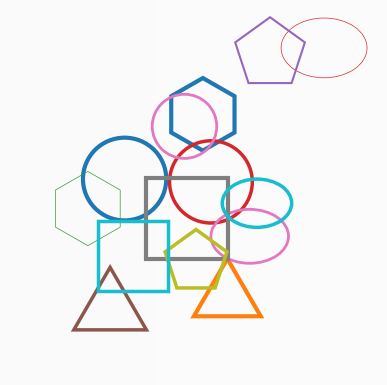[{"shape": "hexagon", "thickness": 3, "radius": 0.47, "center": [0.524, 0.703]}, {"shape": "circle", "thickness": 3, "radius": 0.54, "center": [0.322, 0.535]}, {"shape": "triangle", "thickness": 3, "radius": 0.5, "center": [0.587, 0.228]}, {"shape": "hexagon", "thickness": 0.5, "radius": 0.48, "center": [0.227, 0.458]}, {"shape": "oval", "thickness": 0.5, "radius": 0.55, "center": [0.836, 0.876]}, {"shape": "circle", "thickness": 2.5, "radius": 0.53, "center": [0.544, 0.528]}, {"shape": "pentagon", "thickness": 1.5, "radius": 0.47, "center": [0.697, 0.861]}, {"shape": "triangle", "thickness": 2.5, "radius": 0.54, "center": [0.284, 0.197]}, {"shape": "circle", "thickness": 2, "radius": 0.42, "center": [0.476, 0.672]}, {"shape": "oval", "thickness": 2, "radius": 0.5, "center": [0.644, 0.386]}, {"shape": "square", "thickness": 3, "radius": 0.53, "center": [0.483, 0.432]}, {"shape": "pentagon", "thickness": 2.5, "radius": 0.42, "center": [0.506, 0.32]}, {"shape": "oval", "thickness": 2.5, "radius": 0.45, "center": [0.663, 0.472]}, {"shape": "square", "thickness": 2.5, "radius": 0.46, "center": [0.343, 0.336]}]